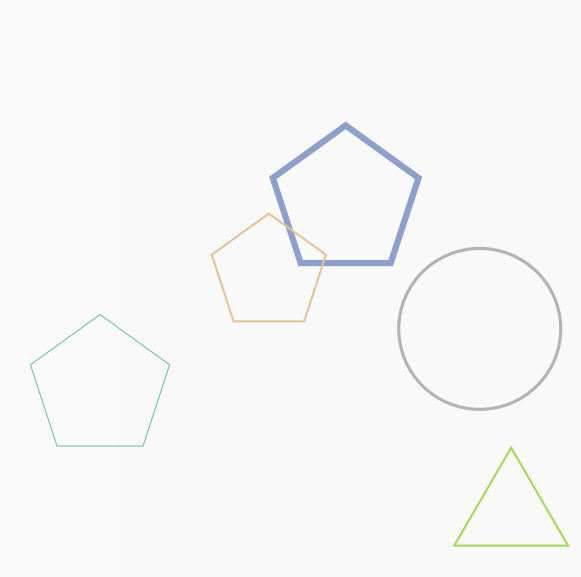[{"shape": "pentagon", "thickness": 0.5, "radius": 0.63, "center": [0.172, 0.329]}, {"shape": "pentagon", "thickness": 3, "radius": 0.66, "center": [0.595, 0.65]}, {"shape": "triangle", "thickness": 1, "radius": 0.57, "center": [0.879, 0.111]}, {"shape": "pentagon", "thickness": 1, "radius": 0.52, "center": [0.463, 0.526]}, {"shape": "circle", "thickness": 1.5, "radius": 0.7, "center": [0.825, 0.43]}]